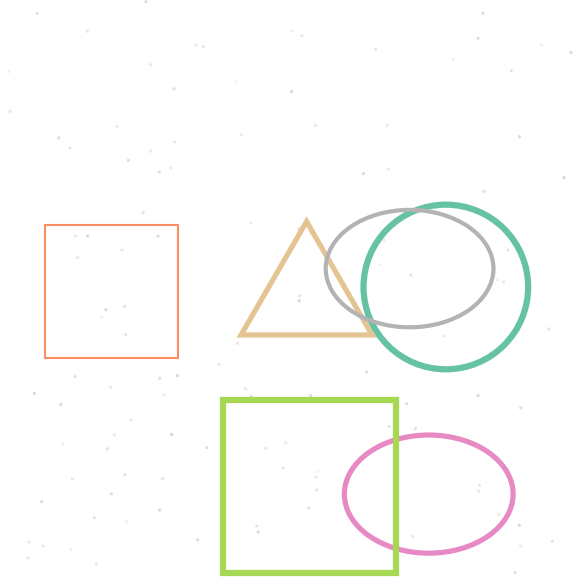[{"shape": "circle", "thickness": 3, "radius": 0.71, "center": [0.772, 0.502]}, {"shape": "square", "thickness": 1, "radius": 0.58, "center": [0.193, 0.494]}, {"shape": "oval", "thickness": 2.5, "radius": 0.73, "center": [0.742, 0.144]}, {"shape": "square", "thickness": 3, "radius": 0.75, "center": [0.536, 0.157]}, {"shape": "triangle", "thickness": 2.5, "radius": 0.65, "center": [0.531, 0.485]}, {"shape": "oval", "thickness": 2, "radius": 0.73, "center": [0.709, 0.534]}]